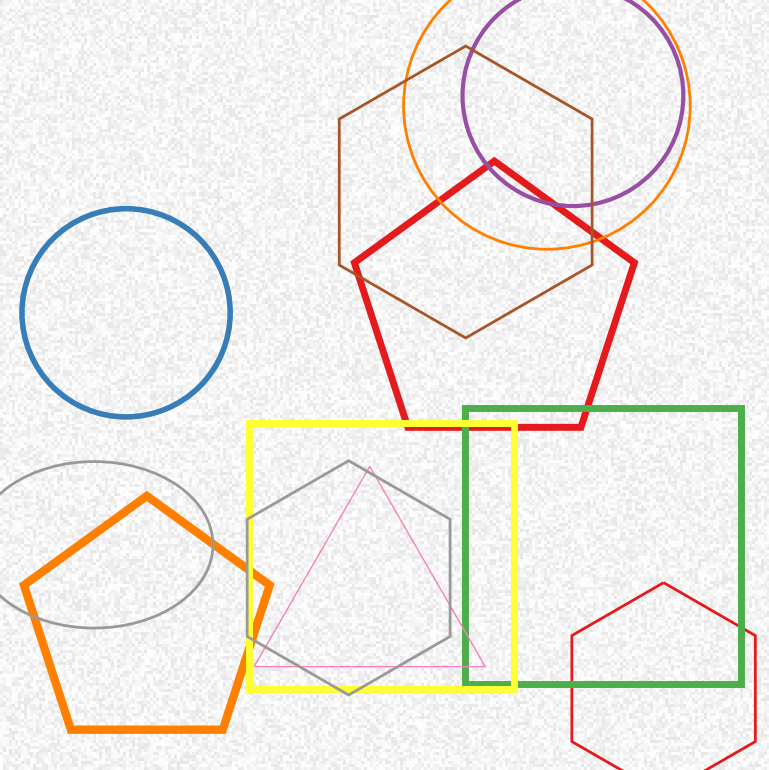[{"shape": "hexagon", "thickness": 1, "radius": 0.69, "center": [0.862, 0.106]}, {"shape": "pentagon", "thickness": 2.5, "radius": 0.96, "center": [0.642, 0.6]}, {"shape": "circle", "thickness": 2, "radius": 0.68, "center": [0.164, 0.594]}, {"shape": "square", "thickness": 2.5, "radius": 0.89, "center": [0.783, 0.291]}, {"shape": "circle", "thickness": 1.5, "radius": 0.72, "center": [0.744, 0.876]}, {"shape": "pentagon", "thickness": 3, "radius": 0.84, "center": [0.191, 0.188]}, {"shape": "circle", "thickness": 1, "radius": 0.93, "center": [0.71, 0.862]}, {"shape": "square", "thickness": 2.5, "radius": 0.86, "center": [0.495, 0.278]}, {"shape": "hexagon", "thickness": 1, "radius": 0.95, "center": [0.605, 0.751]}, {"shape": "triangle", "thickness": 0.5, "radius": 0.87, "center": [0.48, 0.221]}, {"shape": "hexagon", "thickness": 1, "radius": 0.76, "center": [0.453, 0.25]}, {"shape": "oval", "thickness": 1, "radius": 0.77, "center": [0.122, 0.292]}]